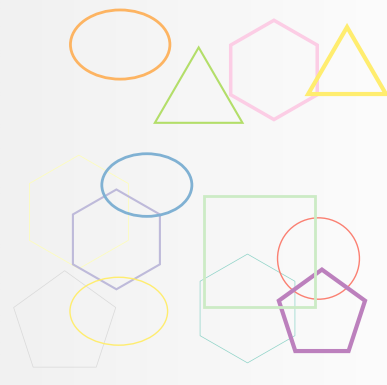[{"shape": "hexagon", "thickness": 0.5, "radius": 0.71, "center": [0.639, 0.199]}, {"shape": "hexagon", "thickness": 0.5, "radius": 0.74, "center": [0.203, 0.45]}, {"shape": "hexagon", "thickness": 1.5, "radius": 0.65, "center": [0.3, 0.378]}, {"shape": "circle", "thickness": 1, "radius": 0.53, "center": [0.822, 0.329]}, {"shape": "oval", "thickness": 2, "radius": 0.58, "center": [0.379, 0.519]}, {"shape": "oval", "thickness": 2, "radius": 0.64, "center": [0.31, 0.884]}, {"shape": "triangle", "thickness": 1.5, "radius": 0.65, "center": [0.513, 0.746]}, {"shape": "hexagon", "thickness": 2.5, "radius": 0.64, "center": [0.707, 0.818]}, {"shape": "pentagon", "thickness": 0.5, "radius": 0.69, "center": [0.167, 0.158]}, {"shape": "pentagon", "thickness": 3, "radius": 0.58, "center": [0.831, 0.183]}, {"shape": "square", "thickness": 2, "radius": 0.72, "center": [0.669, 0.346]}, {"shape": "oval", "thickness": 1, "radius": 0.63, "center": [0.307, 0.192]}, {"shape": "triangle", "thickness": 3, "radius": 0.58, "center": [0.896, 0.814]}]